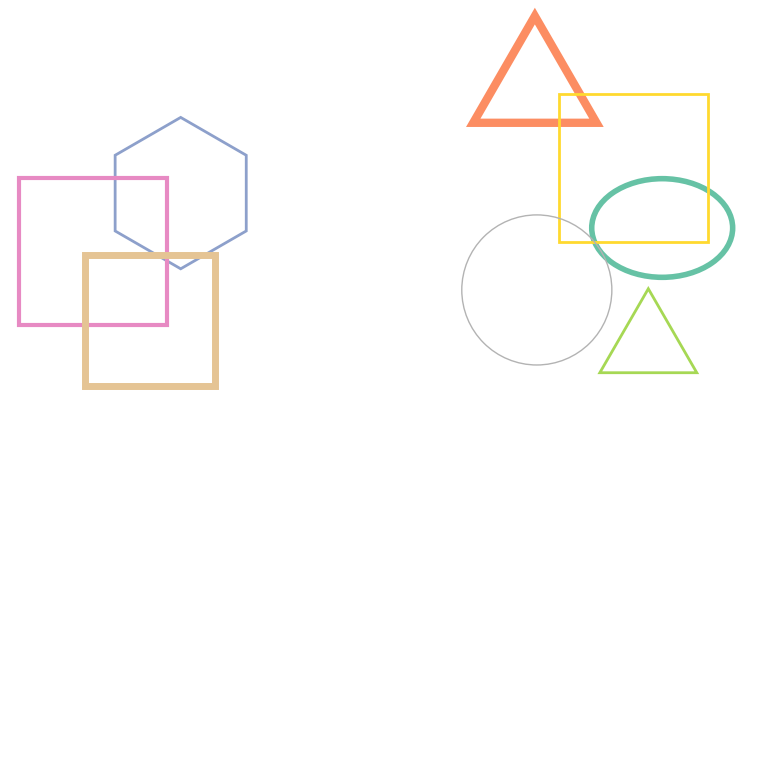[{"shape": "oval", "thickness": 2, "radius": 0.46, "center": [0.86, 0.704]}, {"shape": "triangle", "thickness": 3, "radius": 0.46, "center": [0.695, 0.887]}, {"shape": "hexagon", "thickness": 1, "radius": 0.49, "center": [0.235, 0.749]}, {"shape": "square", "thickness": 1.5, "radius": 0.48, "center": [0.121, 0.673]}, {"shape": "triangle", "thickness": 1, "radius": 0.36, "center": [0.842, 0.552]}, {"shape": "square", "thickness": 1, "radius": 0.48, "center": [0.822, 0.782]}, {"shape": "square", "thickness": 2.5, "radius": 0.42, "center": [0.195, 0.584]}, {"shape": "circle", "thickness": 0.5, "radius": 0.49, "center": [0.697, 0.623]}]